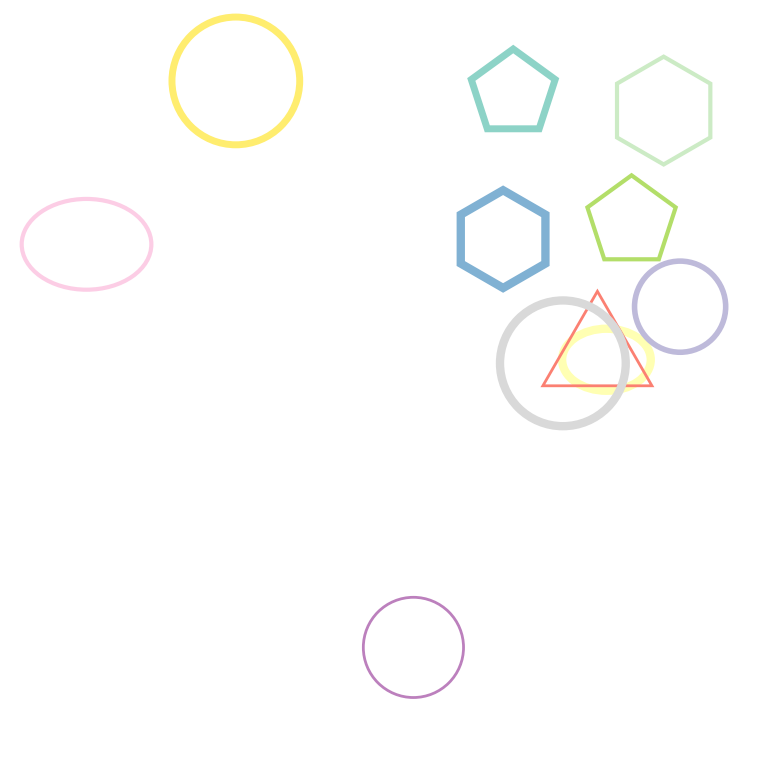[{"shape": "pentagon", "thickness": 2.5, "radius": 0.29, "center": [0.667, 0.879]}, {"shape": "oval", "thickness": 3, "radius": 0.29, "center": [0.788, 0.533]}, {"shape": "circle", "thickness": 2, "radius": 0.3, "center": [0.883, 0.602]}, {"shape": "triangle", "thickness": 1, "radius": 0.41, "center": [0.776, 0.54]}, {"shape": "hexagon", "thickness": 3, "radius": 0.32, "center": [0.653, 0.689]}, {"shape": "pentagon", "thickness": 1.5, "radius": 0.3, "center": [0.82, 0.712]}, {"shape": "oval", "thickness": 1.5, "radius": 0.42, "center": [0.112, 0.683]}, {"shape": "circle", "thickness": 3, "radius": 0.41, "center": [0.731, 0.528]}, {"shape": "circle", "thickness": 1, "radius": 0.33, "center": [0.537, 0.159]}, {"shape": "hexagon", "thickness": 1.5, "radius": 0.35, "center": [0.862, 0.856]}, {"shape": "circle", "thickness": 2.5, "radius": 0.41, "center": [0.306, 0.895]}]